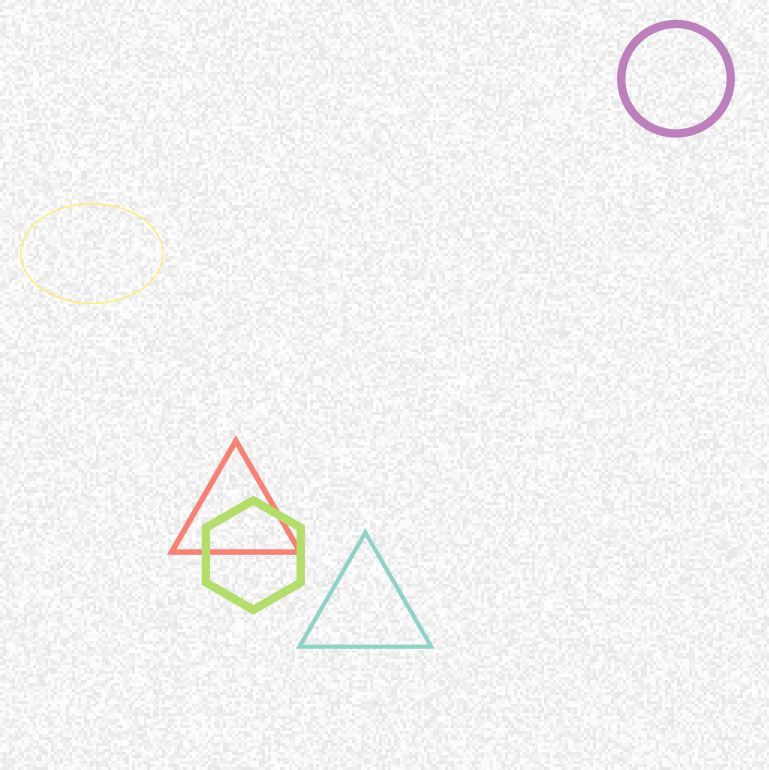[{"shape": "triangle", "thickness": 1.5, "radius": 0.49, "center": [0.475, 0.21]}, {"shape": "triangle", "thickness": 2, "radius": 0.48, "center": [0.306, 0.331]}, {"shape": "hexagon", "thickness": 3, "radius": 0.36, "center": [0.329, 0.279]}, {"shape": "circle", "thickness": 3, "radius": 0.36, "center": [0.878, 0.898]}, {"shape": "oval", "thickness": 0.5, "radius": 0.46, "center": [0.119, 0.671]}]